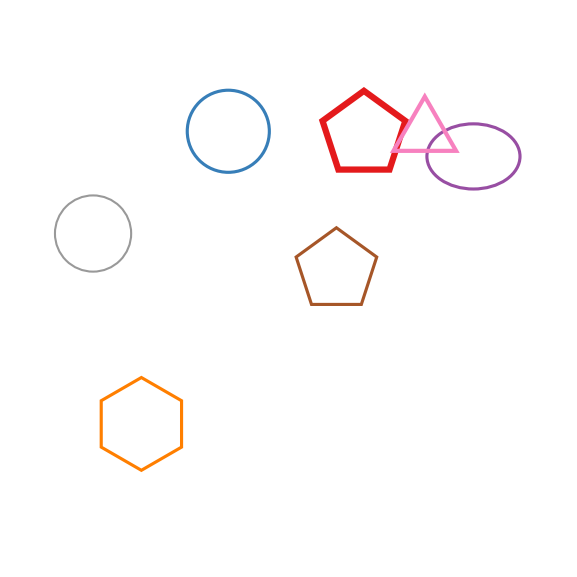[{"shape": "pentagon", "thickness": 3, "radius": 0.38, "center": [0.63, 0.766]}, {"shape": "circle", "thickness": 1.5, "radius": 0.36, "center": [0.395, 0.772]}, {"shape": "oval", "thickness": 1.5, "radius": 0.4, "center": [0.82, 0.728]}, {"shape": "hexagon", "thickness": 1.5, "radius": 0.4, "center": [0.245, 0.265]}, {"shape": "pentagon", "thickness": 1.5, "radius": 0.37, "center": [0.583, 0.531]}, {"shape": "triangle", "thickness": 2, "radius": 0.31, "center": [0.736, 0.769]}, {"shape": "circle", "thickness": 1, "radius": 0.33, "center": [0.161, 0.595]}]